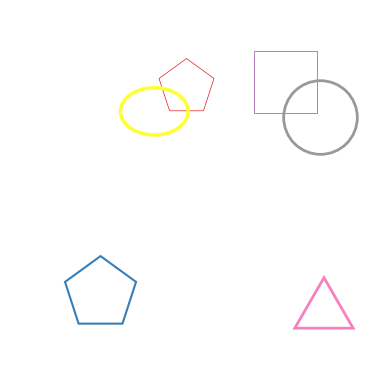[{"shape": "pentagon", "thickness": 0.5, "radius": 0.38, "center": [0.484, 0.773]}, {"shape": "pentagon", "thickness": 1.5, "radius": 0.48, "center": [0.261, 0.238]}, {"shape": "square", "thickness": 0.5, "radius": 0.41, "center": [0.741, 0.787]}, {"shape": "oval", "thickness": 2.5, "radius": 0.44, "center": [0.401, 0.711]}, {"shape": "triangle", "thickness": 2, "radius": 0.44, "center": [0.841, 0.191]}, {"shape": "circle", "thickness": 2, "radius": 0.48, "center": [0.832, 0.695]}]